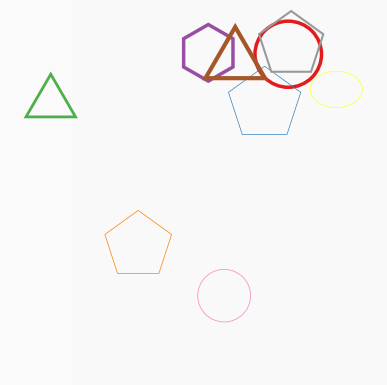[{"shape": "circle", "thickness": 2.5, "radius": 0.43, "center": [0.744, 0.859]}, {"shape": "pentagon", "thickness": 0.5, "radius": 0.49, "center": [0.683, 0.73]}, {"shape": "triangle", "thickness": 2, "radius": 0.37, "center": [0.131, 0.733]}, {"shape": "hexagon", "thickness": 2.5, "radius": 0.37, "center": [0.538, 0.863]}, {"shape": "pentagon", "thickness": 0.5, "radius": 0.45, "center": [0.357, 0.363]}, {"shape": "oval", "thickness": 0.5, "radius": 0.34, "center": [0.868, 0.768]}, {"shape": "triangle", "thickness": 3, "radius": 0.44, "center": [0.607, 0.841]}, {"shape": "circle", "thickness": 0.5, "radius": 0.34, "center": [0.578, 0.232]}, {"shape": "pentagon", "thickness": 1.5, "radius": 0.44, "center": [0.751, 0.884]}]